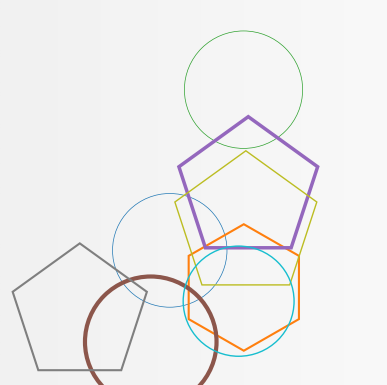[{"shape": "circle", "thickness": 0.5, "radius": 0.74, "center": [0.438, 0.35]}, {"shape": "hexagon", "thickness": 1.5, "radius": 0.82, "center": [0.629, 0.253]}, {"shape": "circle", "thickness": 0.5, "radius": 0.76, "center": [0.628, 0.767]}, {"shape": "pentagon", "thickness": 2.5, "radius": 0.94, "center": [0.641, 0.509]}, {"shape": "circle", "thickness": 3, "radius": 0.85, "center": [0.389, 0.112]}, {"shape": "pentagon", "thickness": 1.5, "radius": 0.91, "center": [0.206, 0.186]}, {"shape": "pentagon", "thickness": 1, "radius": 0.96, "center": [0.634, 0.416]}, {"shape": "circle", "thickness": 1, "radius": 0.72, "center": [0.616, 0.218]}]